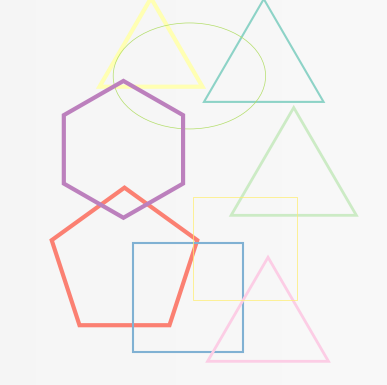[{"shape": "triangle", "thickness": 1.5, "radius": 0.89, "center": [0.681, 0.824]}, {"shape": "triangle", "thickness": 3, "radius": 0.77, "center": [0.39, 0.851]}, {"shape": "pentagon", "thickness": 3, "radius": 0.99, "center": [0.321, 0.315]}, {"shape": "square", "thickness": 1.5, "radius": 0.71, "center": [0.485, 0.228]}, {"shape": "oval", "thickness": 0.5, "radius": 0.98, "center": [0.489, 0.803]}, {"shape": "triangle", "thickness": 2, "radius": 0.9, "center": [0.692, 0.152]}, {"shape": "hexagon", "thickness": 3, "radius": 0.89, "center": [0.319, 0.612]}, {"shape": "triangle", "thickness": 2, "radius": 0.93, "center": [0.758, 0.534]}, {"shape": "square", "thickness": 0.5, "radius": 0.67, "center": [0.632, 0.355]}]